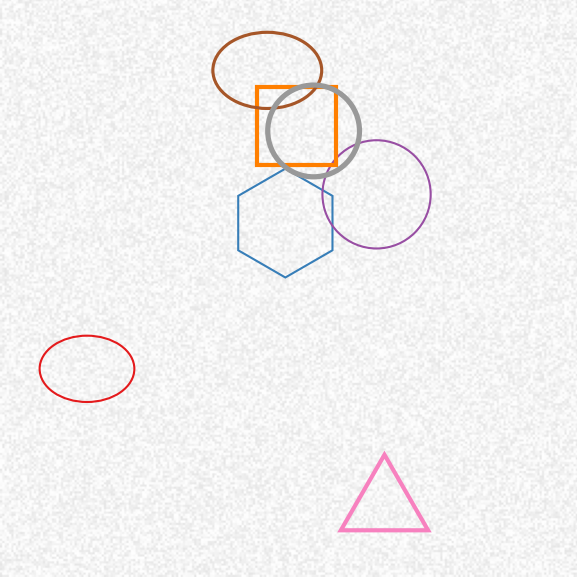[{"shape": "oval", "thickness": 1, "radius": 0.41, "center": [0.151, 0.36]}, {"shape": "hexagon", "thickness": 1, "radius": 0.47, "center": [0.494, 0.613]}, {"shape": "circle", "thickness": 1, "radius": 0.47, "center": [0.652, 0.663]}, {"shape": "square", "thickness": 2, "radius": 0.34, "center": [0.513, 0.781]}, {"shape": "oval", "thickness": 1.5, "radius": 0.47, "center": [0.463, 0.877]}, {"shape": "triangle", "thickness": 2, "radius": 0.44, "center": [0.666, 0.124]}, {"shape": "circle", "thickness": 2.5, "radius": 0.4, "center": [0.543, 0.772]}]